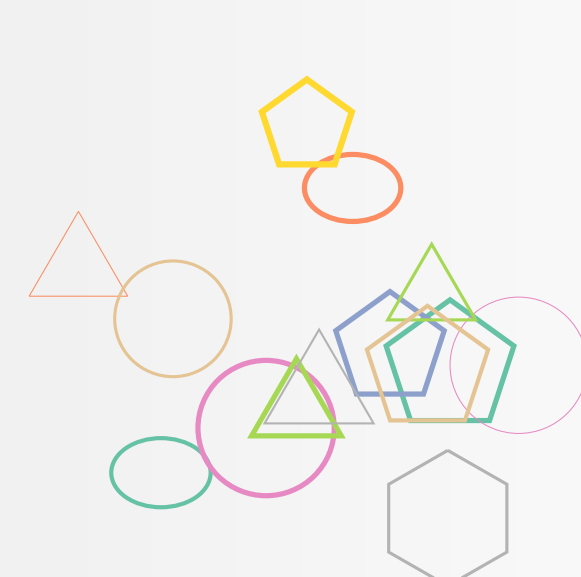[{"shape": "oval", "thickness": 2, "radius": 0.43, "center": [0.277, 0.181]}, {"shape": "pentagon", "thickness": 2.5, "radius": 0.58, "center": [0.774, 0.364]}, {"shape": "oval", "thickness": 2.5, "radius": 0.41, "center": [0.607, 0.674]}, {"shape": "triangle", "thickness": 0.5, "radius": 0.49, "center": [0.135, 0.535]}, {"shape": "pentagon", "thickness": 2.5, "radius": 0.49, "center": [0.671, 0.396]}, {"shape": "circle", "thickness": 0.5, "radius": 0.59, "center": [0.892, 0.367]}, {"shape": "circle", "thickness": 2.5, "radius": 0.59, "center": [0.458, 0.258]}, {"shape": "triangle", "thickness": 1.5, "radius": 0.44, "center": [0.743, 0.489]}, {"shape": "triangle", "thickness": 2.5, "radius": 0.45, "center": [0.51, 0.289]}, {"shape": "pentagon", "thickness": 3, "radius": 0.41, "center": [0.528, 0.78]}, {"shape": "circle", "thickness": 1.5, "radius": 0.5, "center": [0.298, 0.447]}, {"shape": "pentagon", "thickness": 2, "radius": 0.55, "center": [0.736, 0.36]}, {"shape": "triangle", "thickness": 1, "radius": 0.54, "center": [0.549, 0.32]}, {"shape": "hexagon", "thickness": 1.5, "radius": 0.59, "center": [0.77, 0.102]}]